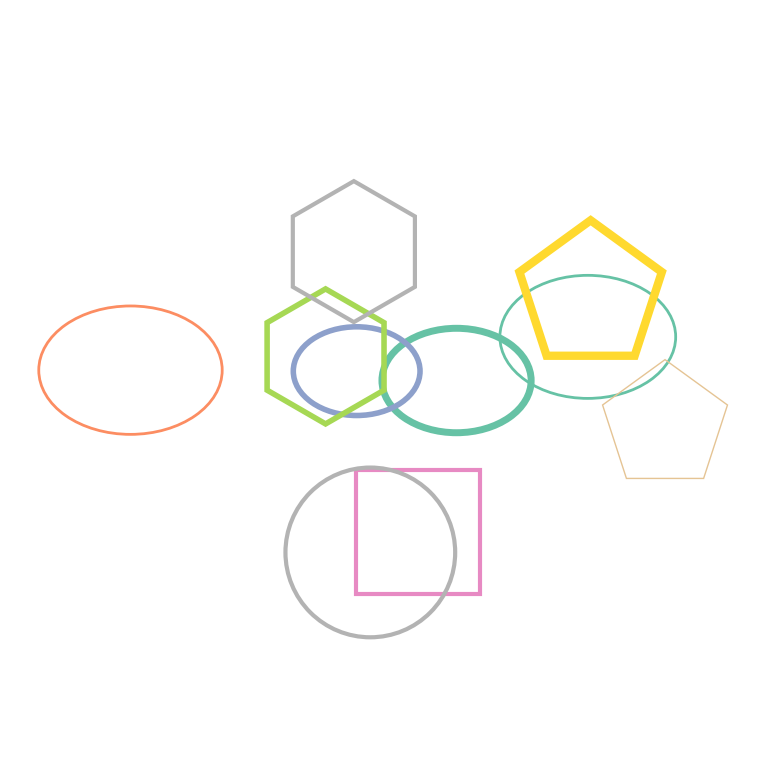[{"shape": "oval", "thickness": 2.5, "radius": 0.48, "center": [0.593, 0.506]}, {"shape": "oval", "thickness": 1, "radius": 0.57, "center": [0.763, 0.563]}, {"shape": "oval", "thickness": 1, "radius": 0.6, "center": [0.169, 0.519]}, {"shape": "oval", "thickness": 2, "radius": 0.41, "center": [0.463, 0.518]}, {"shape": "square", "thickness": 1.5, "radius": 0.4, "center": [0.543, 0.309]}, {"shape": "hexagon", "thickness": 2, "radius": 0.44, "center": [0.423, 0.537]}, {"shape": "pentagon", "thickness": 3, "radius": 0.49, "center": [0.767, 0.617]}, {"shape": "pentagon", "thickness": 0.5, "radius": 0.43, "center": [0.864, 0.448]}, {"shape": "hexagon", "thickness": 1.5, "radius": 0.46, "center": [0.46, 0.673]}, {"shape": "circle", "thickness": 1.5, "radius": 0.55, "center": [0.481, 0.283]}]